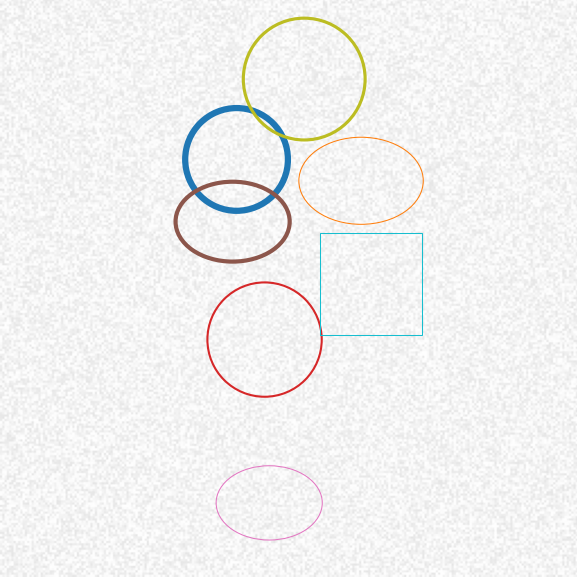[{"shape": "circle", "thickness": 3, "radius": 0.44, "center": [0.41, 0.723]}, {"shape": "oval", "thickness": 0.5, "radius": 0.54, "center": [0.625, 0.686]}, {"shape": "circle", "thickness": 1, "radius": 0.49, "center": [0.458, 0.411]}, {"shape": "oval", "thickness": 2, "radius": 0.49, "center": [0.403, 0.615]}, {"shape": "oval", "thickness": 0.5, "radius": 0.46, "center": [0.466, 0.128]}, {"shape": "circle", "thickness": 1.5, "radius": 0.53, "center": [0.527, 0.862]}, {"shape": "square", "thickness": 0.5, "radius": 0.44, "center": [0.642, 0.508]}]